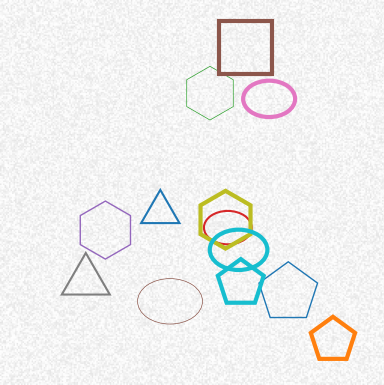[{"shape": "pentagon", "thickness": 1, "radius": 0.4, "center": [0.749, 0.24]}, {"shape": "triangle", "thickness": 1.5, "radius": 0.29, "center": [0.416, 0.449]}, {"shape": "pentagon", "thickness": 3, "radius": 0.3, "center": [0.865, 0.117]}, {"shape": "hexagon", "thickness": 0.5, "radius": 0.35, "center": [0.545, 0.758]}, {"shape": "oval", "thickness": 1.5, "radius": 0.31, "center": [0.592, 0.409]}, {"shape": "hexagon", "thickness": 1, "radius": 0.38, "center": [0.274, 0.402]}, {"shape": "oval", "thickness": 0.5, "radius": 0.42, "center": [0.442, 0.217]}, {"shape": "square", "thickness": 3, "radius": 0.34, "center": [0.637, 0.876]}, {"shape": "oval", "thickness": 3, "radius": 0.34, "center": [0.699, 0.743]}, {"shape": "triangle", "thickness": 1.5, "radius": 0.36, "center": [0.223, 0.271]}, {"shape": "hexagon", "thickness": 3, "radius": 0.37, "center": [0.586, 0.429]}, {"shape": "oval", "thickness": 3, "radius": 0.37, "center": [0.62, 0.351]}, {"shape": "pentagon", "thickness": 3, "radius": 0.31, "center": [0.625, 0.264]}]